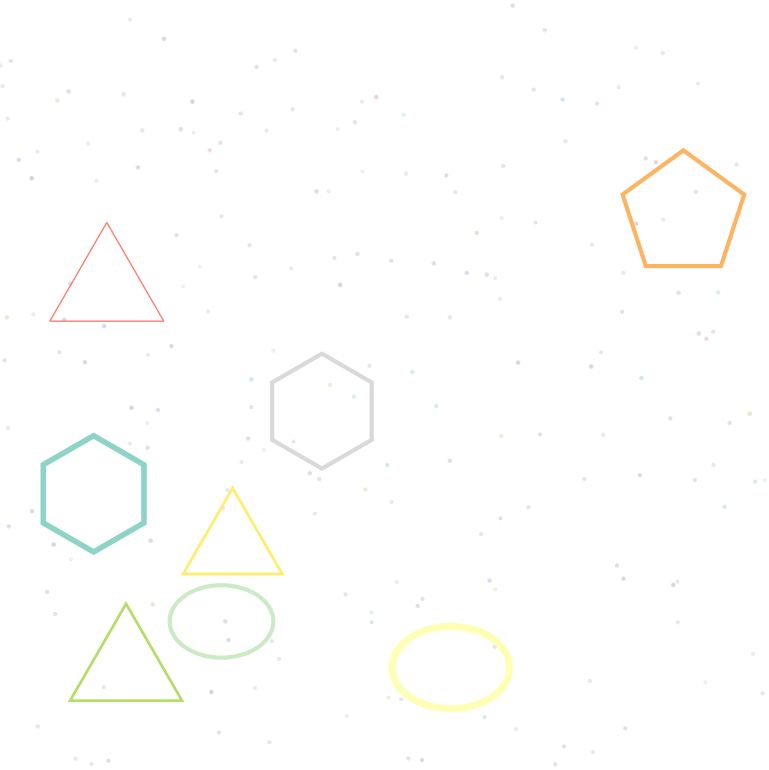[{"shape": "hexagon", "thickness": 2, "radius": 0.38, "center": [0.122, 0.359]}, {"shape": "oval", "thickness": 2.5, "radius": 0.38, "center": [0.586, 0.133]}, {"shape": "triangle", "thickness": 0.5, "radius": 0.43, "center": [0.139, 0.626]}, {"shape": "pentagon", "thickness": 1.5, "radius": 0.42, "center": [0.888, 0.722]}, {"shape": "triangle", "thickness": 1, "radius": 0.42, "center": [0.164, 0.132]}, {"shape": "hexagon", "thickness": 1.5, "radius": 0.37, "center": [0.418, 0.466]}, {"shape": "oval", "thickness": 1.5, "radius": 0.34, "center": [0.288, 0.193]}, {"shape": "triangle", "thickness": 1, "radius": 0.37, "center": [0.302, 0.292]}]